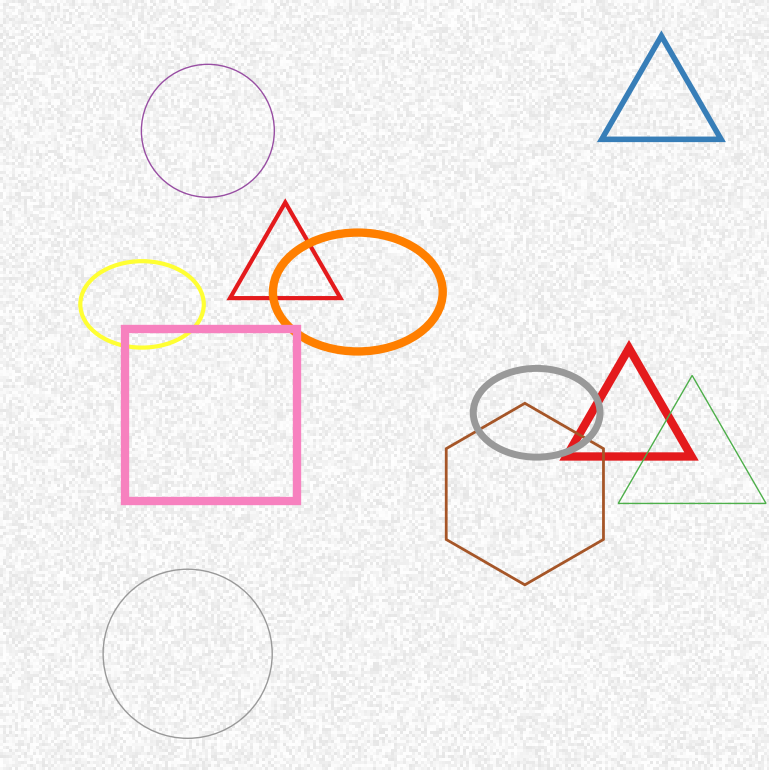[{"shape": "triangle", "thickness": 3, "radius": 0.47, "center": [0.817, 0.454]}, {"shape": "triangle", "thickness": 1.5, "radius": 0.41, "center": [0.37, 0.654]}, {"shape": "triangle", "thickness": 2, "radius": 0.45, "center": [0.859, 0.864]}, {"shape": "triangle", "thickness": 0.5, "radius": 0.55, "center": [0.899, 0.402]}, {"shape": "circle", "thickness": 0.5, "radius": 0.43, "center": [0.27, 0.83]}, {"shape": "oval", "thickness": 3, "radius": 0.55, "center": [0.465, 0.621]}, {"shape": "oval", "thickness": 1.5, "radius": 0.4, "center": [0.184, 0.605]}, {"shape": "hexagon", "thickness": 1, "radius": 0.59, "center": [0.682, 0.358]}, {"shape": "square", "thickness": 3, "radius": 0.56, "center": [0.274, 0.461]}, {"shape": "oval", "thickness": 2.5, "radius": 0.41, "center": [0.697, 0.464]}, {"shape": "circle", "thickness": 0.5, "radius": 0.55, "center": [0.244, 0.151]}]